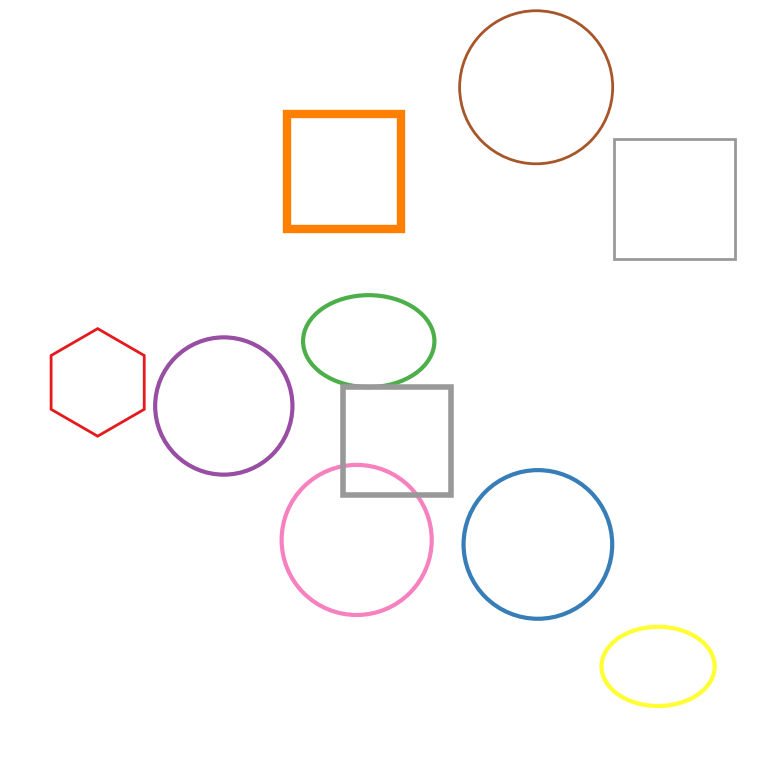[{"shape": "hexagon", "thickness": 1, "radius": 0.35, "center": [0.127, 0.503]}, {"shape": "circle", "thickness": 1.5, "radius": 0.48, "center": [0.699, 0.293]}, {"shape": "oval", "thickness": 1.5, "radius": 0.43, "center": [0.479, 0.557]}, {"shape": "circle", "thickness": 1.5, "radius": 0.45, "center": [0.291, 0.473]}, {"shape": "square", "thickness": 3, "radius": 0.37, "center": [0.447, 0.777]}, {"shape": "oval", "thickness": 1.5, "radius": 0.37, "center": [0.855, 0.135]}, {"shape": "circle", "thickness": 1, "radius": 0.5, "center": [0.696, 0.887]}, {"shape": "circle", "thickness": 1.5, "radius": 0.49, "center": [0.463, 0.299]}, {"shape": "square", "thickness": 1, "radius": 0.39, "center": [0.876, 0.742]}, {"shape": "square", "thickness": 2, "radius": 0.35, "center": [0.516, 0.427]}]